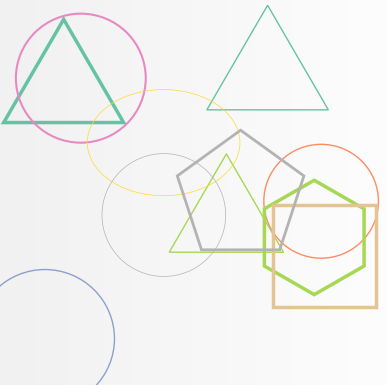[{"shape": "triangle", "thickness": 2.5, "radius": 0.89, "center": [0.164, 0.771]}, {"shape": "triangle", "thickness": 1, "radius": 0.91, "center": [0.691, 0.805]}, {"shape": "circle", "thickness": 1, "radius": 0.74, "center": [0.829, 0.477]}, {"shape": "circle", "thickness": 1, "radius": 0.9, "center": [0.116, 0.12]}, {"shape": "circle", "thickness": 1.5, "radius": 0.84, "center": [0.209, 0.797]}, {"shape": "hexagon", "thickness": 2.5, "radius": 0.74, "center": [0.811, 0.383]}, {"shape": "triangle", "thickness": 1, "radius": 0.85, "center": [0.584, 0.43]}, {"shape": "oval", "thickness": 0.5, "radius": 0.99, "center": [0.422, 0.629]}, {"shape": "square", "thickness": 2.5, "radius": 0.67, "center": [0.838, 0.335]}, {"shape": "pentagon", "thickness": 2, "radius": 0.86, "center": [0.621, 0.49]}, {"shape": "circle", "thickness": 0.5, "radius": 0.8, "center": [0.423, 0.442]}]